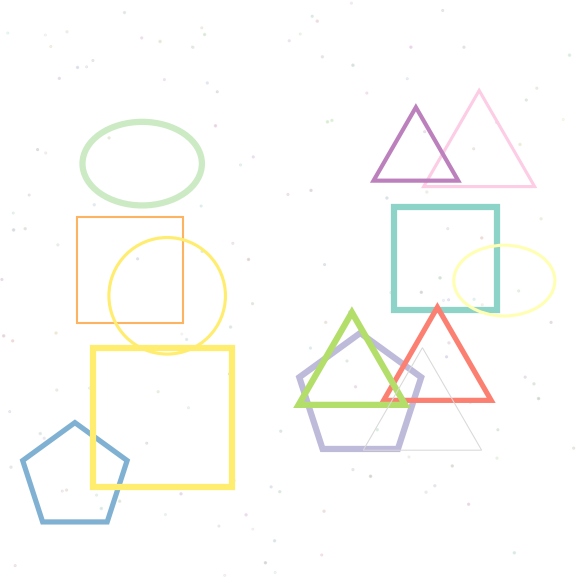[{"shape": "square", "thickness": 3, "radius": 0.45, "center": [0.772, 0.551]}, {"shape": "oval", "thickness": 1.5, "radius": 0.44, "center": [0.873, 0.513]}, {"shape": "pentagon", "thickness": 3, "radius": 0.55, "center": [0.624, 0.312]}, {"shape": "triangle", "thickness": 2.5, "radius": 0.54, "center": [0.757, 0.36]}, {"shape": "pentagon", "thickness": 2.5, "radius": 0.48, "center": [0.13, 0.172]}, {"shape": "square", "thickness": 1, "radius": 0.46, "center": [0.225, 0.531]}, {"shape": "triangle", "thickness": 3, "radius": 0.53, "center": [0.609, 0.351]}, {"shape": "triangle", "thickness": 1.5, "radius": 0.55, "center": [0.83, 0.732]}, {"shape": "triangle", "thickness": 0.5, "radius": 0.59, "center": [0.731, 0.279]}, {"shape": "triangle", "thickness": 2, "radius": 0.42, "center": [0.72, 0.729]}, {"shape": "oval", "thickness": 3, "radius": 0.52, "center": [0.246, 0.716]}, {"shape": "square", "thickness": 3, "radius": 0.6, "center": [0.282, 0.276]}, {"shape": "circle", "thickness": 1.5, "radius": 0.5, "center": [0.289, 0.487]}]